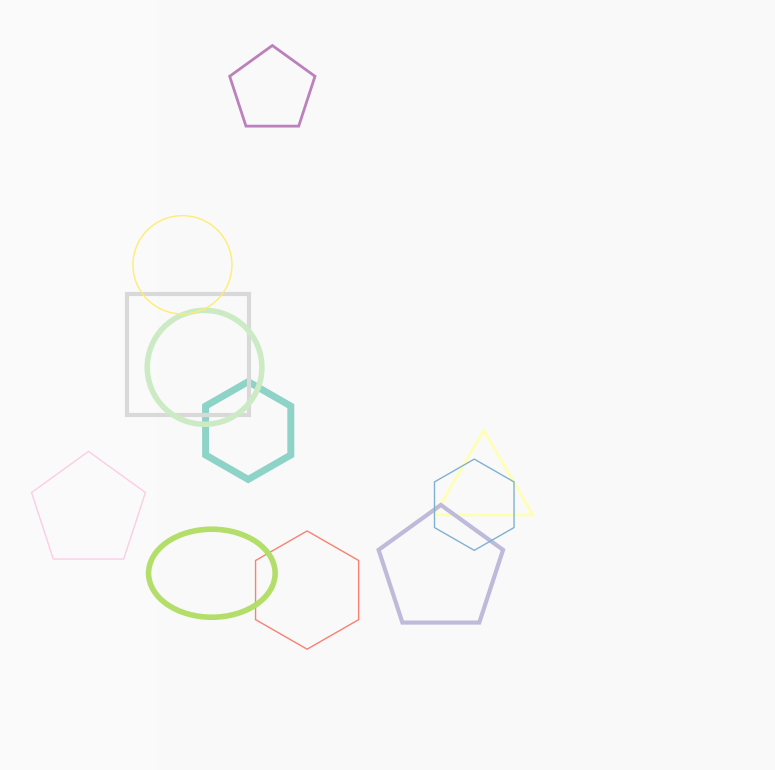[{"shape": "hexagon", "thickness": 2.5, "radius": 0.32, "center": [0.32, 0.441]}, {"shape": "triangle", "thickness": 1, "radius": 0.37, "center": [0.624, 0.368]}, {"shape": "pentagon", "thickness": 1.5, "radius": 0.42, "center": [0.569, 0.26]}, {"shape": "hexagon", "thickness": 0.5, "radius": 0.38, "center": [0.396, 0.234]}, {"shape": "hexagon", "thickness": 0.5, "radius": 0.3, "center": [0.612, 0.344]}, {"shape": "oval", "thickness": 2, "radius": 0.41, "center": [0.273, 0.256]}, {"shape": "pentagon", "thickness": 0.5, "radius": 0.39, "center": [0.114, 0.336]}, {"shape": "square", "thickness": 1.5, "radius": 0.39, "center": [0.242, 0.539]}, {"shape": "pentagon", "thickness": 1, "radius": 0.29, "center": [0.351, 0.883]}, {"shape": "circle", "thickness": 2, "radius": 0.37, "center": [0.264, 0.523]}, {"shape": "circle", "thickness": 0.5, "radius": 0.32, "center": [0.235, 0.656]}]